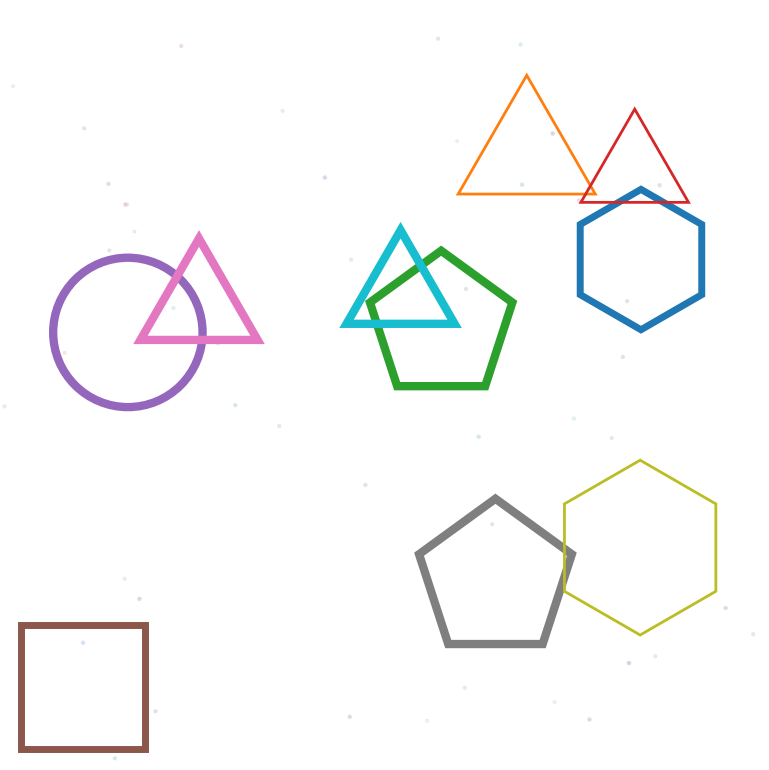[{"shape": "hexagon", "thickness": 2.5, "radius": 0.46, "center": [0.832, 0.663]}, {"shape": "triangle", "thickness": 1, "radius": 0.51, "center": [0.684, 0.799]}, {"shape": "pentagon", "thickness": 3, "radius": 0.49, "center": [0.573, 0.577]}, {"shape": "triangle", "thickness": 1, "radius": 0.4, "center": [0.824, 0.778]}, {"shape": "circle", "thickness": 3, "radius": 0.49, "center": [0.166, 0.568]}, {"shape": "square", "thickness": 2.5, "radius": 0.4, "center": [0.108, 0.107]}, {"shape": "triangle", "thickness": 3, "radius": 0.44, "center": [0.258, 0.602]}, {"shape": "pentagon", "thickness": 3, "radius": 0.52, "center": [0.643, 0.248]}, {"shape": "hexagon", "thickness": 1, "radius": 0.57, "center": [0.831, 0.289]}, {"shape": "triangle", "thickness": 3, "radius": 0.41, "center": [0.52, 0.62]}]